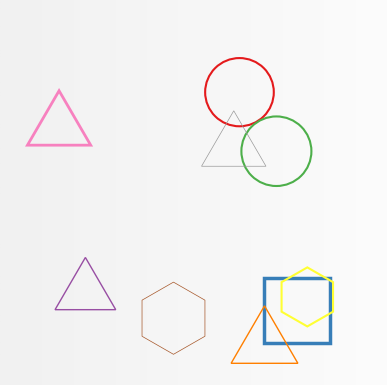[{"shape": "circle", "thickness": 1.5, "radius": 0.44, "center": [0.618, 0.761]}, {"shape": "square", "thickness": 2.5, "radius": 0.42, "center": [0.767, 0.193]}, {"shape": "circle", "thickness": 1.5, "radius": 0.45, "center": [0.713, 0.607]}, {"shape": "triangle", "thickness": 1, "radius": 0.45, "center": [0.22, 0.241]}, {"shape": "triangle", "thickness": 1, "radius": 0.5, "center": [0.683, 0.106]}, {"shape": "hexagon", "thickness": 1.5, "radius": 0.38, "center": [0.793, 0.229]}, {"shape": "hexagon", "thickness": 0.5, "radius": 0.47, "center": [0.448, 0.173]}, {"shape": "triangle", "thickness": 2, "radius": 0.47, "center": [0.152, 0.67]}, {"shape": "triangle", "thickness": 0.5, "radius": 0.48, "center": [0.603, 0.616]}]